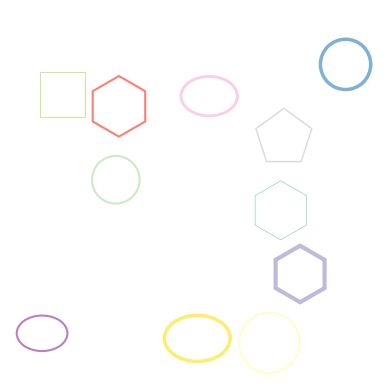[{"shape": "hexagon", "thickness": 0.5, "radius": 0.38, "center": [0.729, 0.454]}, {"shape": "circle", "thickness": 1, "radius": 0.39, "center": [0.7, 0.11]}, {"shape": "hexagon", "thickness": 3, "radius": 0.37, "center": [0.779, 0.288]}, {"shape": "hexagon", "thickness": 1.5, "radius": 0.39, "center": [0.309, 0.724]}, {"shape": "circle", "thickness": 2.5, "radius": 0.33, "center": [0.898, 0.833]}, {"shape": "square", "thickness": 0.5, "radius": 0.29, "center": [0.162, 0.755]}, {"shape": "oval", "thickness": 2, "radius": 0.37, "center": [0.543, 0.75]}, {"shape": "pentagon", "thickness": 1, "radius": 0.38, "center": [0.737, 0.642]}, {"shape": "oval", "thickness": 1.5, "radius": 0.33, "center": [0.109, 0.134]}, {"shape": "circle", "thickness": 1.5, "radius": 0.31, "center": [0.301, 0.533]}, {"shape": "oval", "thickness": 2.5, "radius": 0.43, "center": [0.513, 0.121]}]